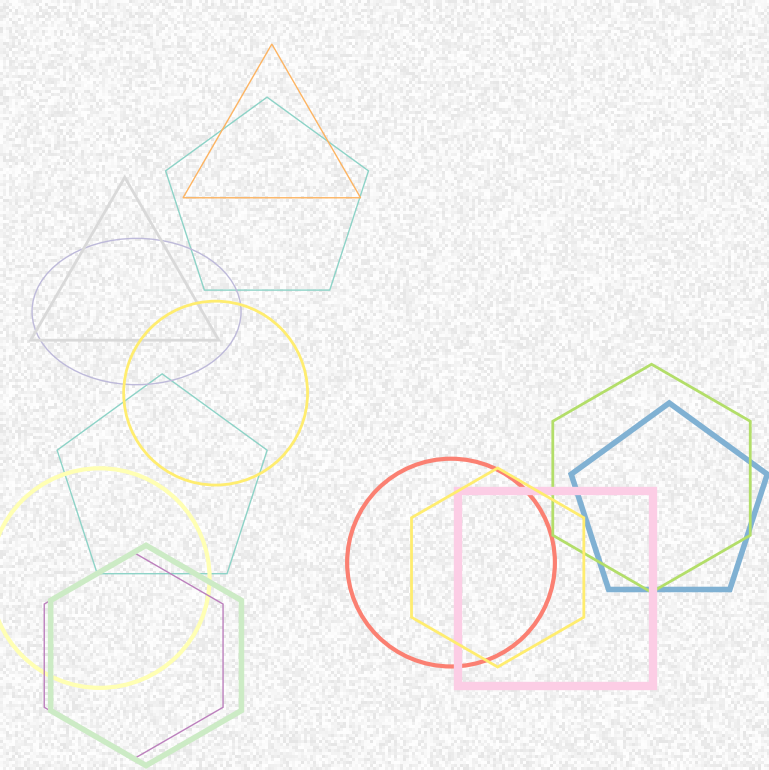[{"shape": "pentagon", "thickness": 0.5, "radius": 0.72, "center": [0.211, 0.371]}, {"shape": "pentagon", "thickness": 0.5, "radius": 0.69, "center": [0.347, 0.735]}, {"shape": "circle", "thickness": 1.5, "radius": 0.71, "center": [0.13, 0.249]}, {"shape": "oval", "thickness": 0.5, "radius": 0.68, "center": [0.177, 0.595]}, {"shape": "circle", "thickness": 1.5, "radius": 0.67, "center": [0.586, 0.269]}, {"shape": "pentagon", "thickness": 2, "radius": 0.67, "center": [0.869, 0.343]}, {"shape": "triangle", "thickness": 0.5, "radius": 0.67, "center": [0.353, 0.81]}, {"shape": "hexagon", "thickness": 1, "radius": 0.74, "center": [0.846, 0.379]}, {"shape": "square", "thickness": 3, "radius": 0.63, "center": [0.721, 0.236]}, {"shape": "triangle", "thickness": 1, "radius": 0.71, "center": [0.162, 0.629]}, {"shape": "hexagon", "thickness": 0.5, "radius": 0.67, "center": [0.174, 0.148]}, {"shape": "hexagon", "thickness": 2, "radius": 0.72, "center": [0.19, 0.149]}, {"shape": "circle", "thickness": 1, "radius": 0.6, "center": [0.28, 0.489]}, {"shape": "hexagon", "thickness": 1, "radius": 0.65, "center": [0.646, 0.263]}]